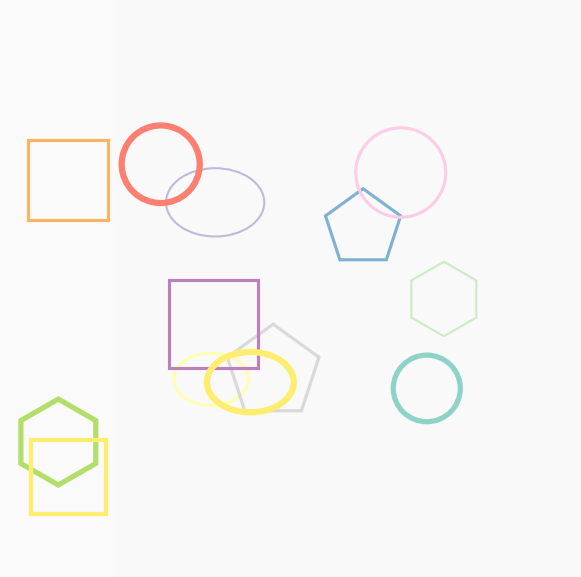[{"shape": "circle", "thickness": 2.5, "radius": 0.29, "center": [0.734, 0.327]}, {"shape": "oval", "thickness": 1.5, "radius": 0.32, "center": [0.363, 0.343]}, {"shape": "oval", "thickness": 1, "radius": 0.42, "center": [0.37, 0.649]}, {"shape": "circle", "thickness": 3, "radius": 0.34, "center": [0.276, 0.715]}, {"shape": "pentagon", "thickness": 1.5, "radius": 0.34, "center": [0.625, 0.604]}, {"shape": "square", "thickness": 1.5, "radius": 0.35, "center": [0.117, 0.687]}, {"shape": "hexagon", "thickness": 2.5, "radius": 0.37, "center": [0.1, 0.234]}, {"shape": "circle", "thickness": 1.5, "radius": 0.39, "center": [0.689, 0.7]}, {"shape": "pentagon", "thickness": 1.5, "radius": 0.41, "center": [0.47, 0.355]}, {"shape": "square", "thickness": 1.5, "radius": 0.38, "center": [0.367, 0.438]}, {"shape": "hexagon", "thickness": 1, "radius": 0.32, "center": [0.764, 0.481]}, {"shape": "square", "thickness": 2, "radius": 0.32, "center": [0.118, 0.174]}, {"shape": "oval", "thickness": 3, "radius": 0.37, "center": [0.431, 0.337]}]